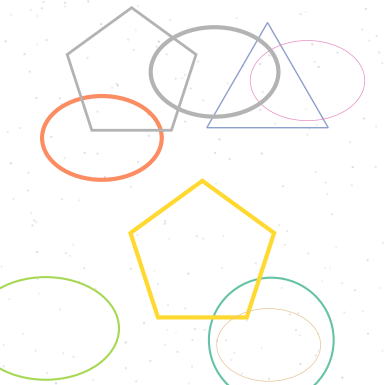[{"shape": "circle", "thickness": 1.5, "radius": 0.81, "center": [0.705, 0.117]}, {"shape": "oval", "thickness": 3, "radius": 0.78, "center": [0.265, 0.642]}, {"shape": "triangle", "thickness": 1, "radius": 0.91, "center": [0.695, 0.759]}, {"shape": "oval", "thickness": 0.5, "radius": 0.74, "center": [0.799, 0.791]}, {"shape": "oval", "thickness": 1.5, "radius": 0.95, "center": [0.119, 0.147]}, {"shape": "pentagon", "thickness": 3, "radius": 0.98, "center": [0.526, 0.334]}, {"shape": "oval", "thickness": 0.5, "radius": 0.67, "center": [0.698, 0.104]}, {"shape": "oval", "thickness": 3, "radius": 0.83, "center": [0.557, 0.813]}, {"shape": "pentagon", "thickness": 2, "radius": 0.88, "center": [0.342, 0.804]}]